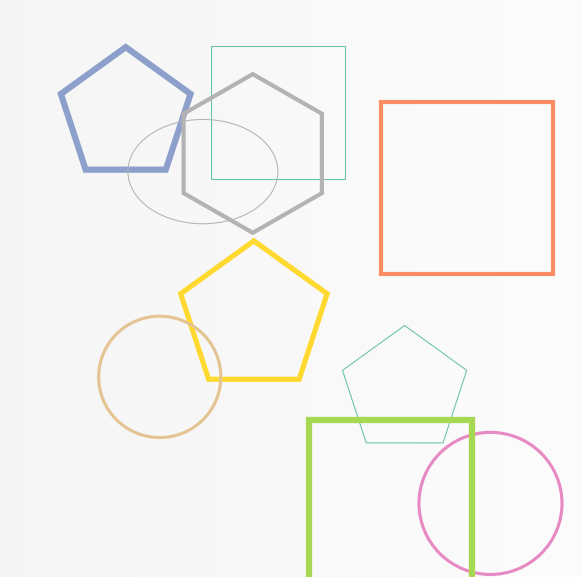[{"shape": "pentagon", "thickness": 0.5, "radius": 0.56, "center": [0.696, 0.323]}, {"shape": "square", "thickness": 0.5, "radius": 0.58, "center": [0.479, 0.804]}, {"shape": "square", "thickness": 2, "radius": 0.74, "center": [0.803, 0.674]}, {"shape": "pentagon", "thickness": 3, "radius": 0.59, "center": [0.216, 0.8]}, {"shape": "circle", "thickness": 1.5, "radius": 0.62, "center": [0.844, 0.127]}, {"shape": "square", "thickness": 3, "radius": 0.7, "center": [0.672, 0.132]}, {"shape": "pentagon", "thickness": 2.5, "radius": 0.66, "center": [0.437, 0.45]}, {"shape": "circle", "thickness": 1.5, "radius": 0.53, "center": [0.275, 0.347]}, {"shape": "hexagon", "thickness": 2, "radius": 0.69, "center": [0.435, 0.733]}, {"shape": "oval", "thickness": 0.5, "radius": 0.65, "center": [0.349, 0.702]}]